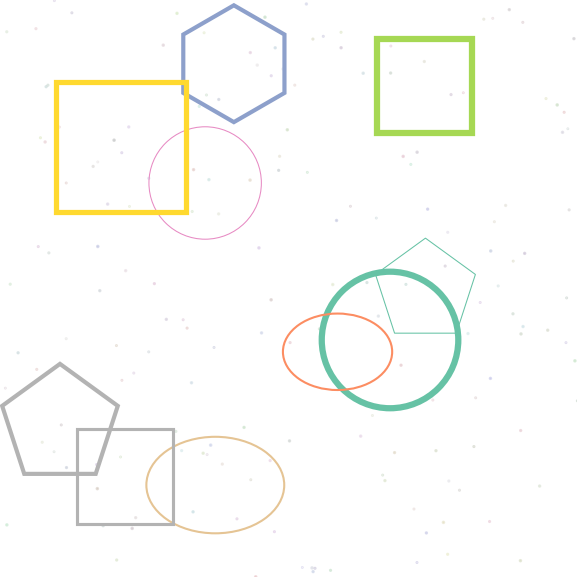[{"shape": "pentagon", "thickness": 0.5, "radius": 0.45, "center": [0.737, 0.496]}, {"shape": "circle", "thickness": 3, "radius": 0.59, "center": [0.675, 0.41]}, {"shape": "oval", "thickness": 1, "radius": 0.47, "center": [0.585, 0.39]}, {"shape": "hexagon", "thickness": 2, "radius": 0.51, "center": [0.405, 0.889]}, {"shape": "circle", "thickness": 0.5, "radius": 0.49, "center": [0.355, 0.682]}, {"shape": "square", "thickness": 3, "radius": 0.41, "center": [0.735, 0.85]}, {"shape": "square", "thickness": 2.5, "radius": 0.56, "center": [0.209, 0.745]}, {"shape": "oval", "thickness": 1, "radius": 0.6, "center": [0.373, 0.159]}, {"shape": "square", "thickness": 1.5, "radius": 0.41, "center": [0.216, 0.174]}, {"shape": "pentagon", "thickness": 2, "radius": 0.53, "center": [0.104, 0.264]}]